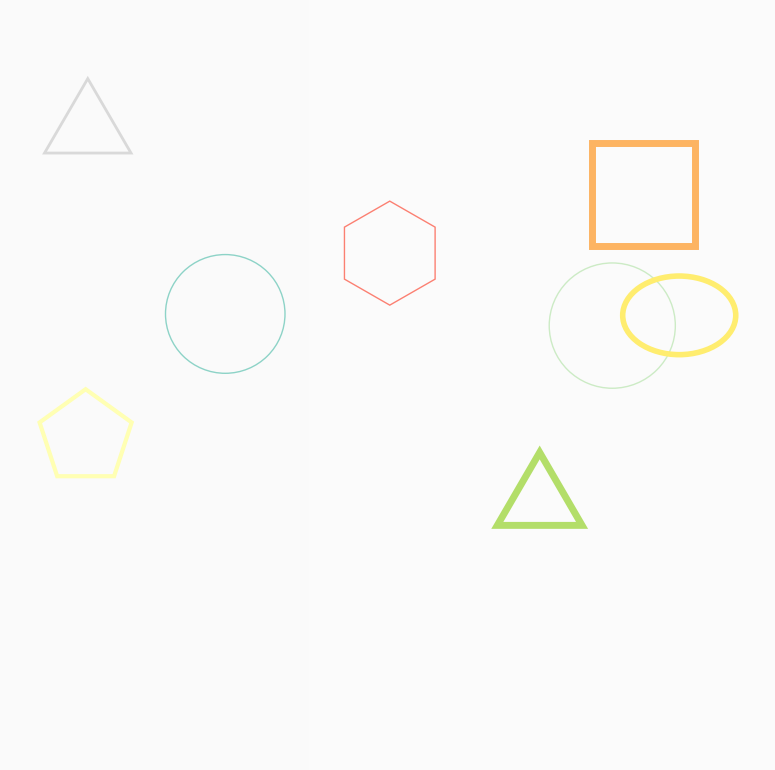[{"shape": "circle", "thickness": 0.5, "radius": 0.39, "center": [0.291, 0.592]}, {"shape": "pentagon", "thickness": 1.5, "radius": 0.31, "center": [0.11, 0.432]}, {"shape": "hexagon", "thickness": 0.5, "radius": 0.34, "center": [0.503, 0.671]}, {"shape": "square", "thickness": 2.5, "radius": 0.33, "center": [0.831, 0.747]}, {"shape": "triangle", "thickness": 2.5, "radius": 0.32, "center": [0.696, 0.349]}, {"shape": "triangle", "thickness": 1, "radius": 0.32, "center": [0.113, 0.833]}, {"shape": "circle", "thickness": 0.5, "radius": 0.41, "center": [0.79, 0.577]}, {"shape": "oval", "thickness": 2, "radius": 0.36, "center": [0.876, 0.59]}]